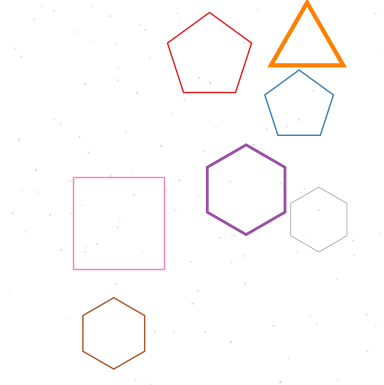[{"shape": "pentagon", "thickness": 1, "radius": 0.57, "center": [0.544, 0.853]}, {"shape": "pentagon", "thickness": 1, "radius": 0.47, "center": [0.777, 0.724]}, {"shape": "hexagon", "thickness": 2, "radius": 0.58, "center": [0.639, 0.507]}, {"shape": "triangle", "thickness": 3, "radius": 0.54, "center": [0.798, 0.885]}, {"shape": "hexagon", "thickness": 1, "radius": 0.46, "center": [0.296, 0.134]}, {"shape": "square", "thickness": 1, "radius": 0.59, "center": [0.308, 0.421]}, {"shape": "hexagon", "thickness": 0.5, "radius": 0.42, "center": [0.828, 0.43]}]